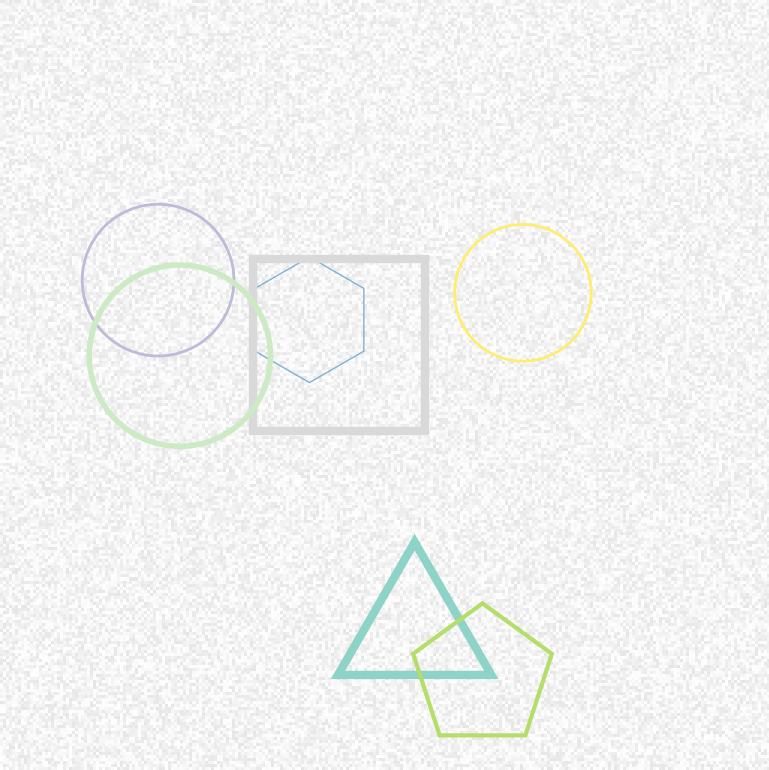[{"shape": "triangle", "thickness": 3, "radius": 0.58, "center": [0.539, 0.181]}, {"shape": "circle", "thickness": 1, "radius": 0.49, "center": [0.205, 0.636]}, {"shape": "hexagon", "thickness": 0.5, "radius": 0.41, "center": [0.402, 0.585]}, {"shape": "pentagon", "thickness": 1.5, "radius": 0.47, "center": [0.627, 0.122]}, {"shape": "square", "thickness": 3, "radius": 0.56, "center": [0.44, 0.552]}, {"shape": "circle", "thickness": 2, "radius": 0.59, "center": [0.234, 0.538]}, {"shape": "circle", "thickness": 1, "radius": 0.44, "center": [0.679, 0.62]}]